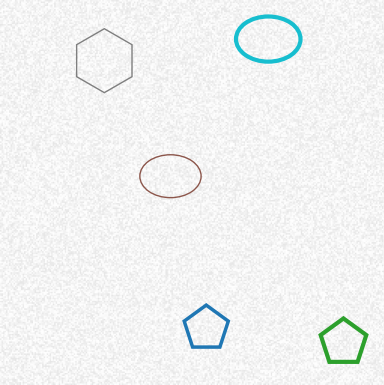[{"shape": "pentagon", "thickness": 2.5, "radius": 0.3, "center": [0.536, 0.147]}, {"shape": "pentagon", "thickness": 3, "radius": 0.31, "center": [0.892, 0.111]}, {"shape": "oval", "thickness": 1, "radius": 0.4, "center": [0.443, 0.542]}, {"shape": "hexagon", "thickness": 1, "radius": 0.42, "center": [0.271, 0.842]}, {"shape": "oval", "thickness": 3, "radius": 0.42, "center": [0.697, 0.899]}]